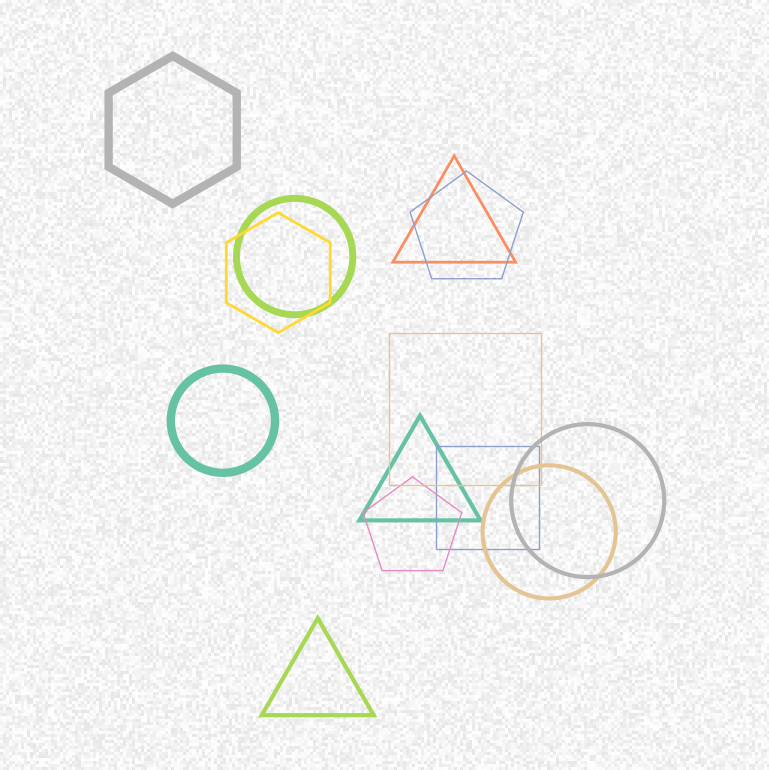[{"shape": "circle", "thickness": 3, "radius": 0.34, "center": [0.29, 0.454]}, {"shape": "triangle", "thickness": 1.5, "radius": 0.45, "center": [0.545, 0.37]}, {"shape": "triangle", "thickness": 1, "radius": 0.46, "center": [0.59, 0.706]}, {"shape": "pentagon", "thickness": 0.5, "radius": 0.39, "center": [0.606, 0.701]}, {"shape": "square", "thickness": 0.5, "radius": 0.34, "center": [0.633, 0.354]}, {"shape": "pentagon", "thickness": 0.5, "radius": 0.34, "center": [0.536, 0.313]}, {"shape": "triangle", "thickness": 1.5, "radius": 0.42, "center": [0.413, 0.113]}, {"shape": "circle", "thickness": 2.5, "radius": 0.38, "center": [0.383, 0.667]}, {"shape": "hexagon", "thickness": 1, "radius": 0.39, "center": [0.361, 0.646]}, {"shape": "circle", "thickness": 1.5, "radius": 0.43, "center": [0.713, 0.309]}, {"shape": "square", "thickness": 0.5, "radius": 0.5, "center": [0.604, 0.469]}, {"shape": "circle", "thickness": 1.5, "radius": 0.5, "center": [0.763, 0.35]}, {"shape": "hexagon", "thickness": 3, "radius": 0.48, "center": [0.224, 0.831]}]